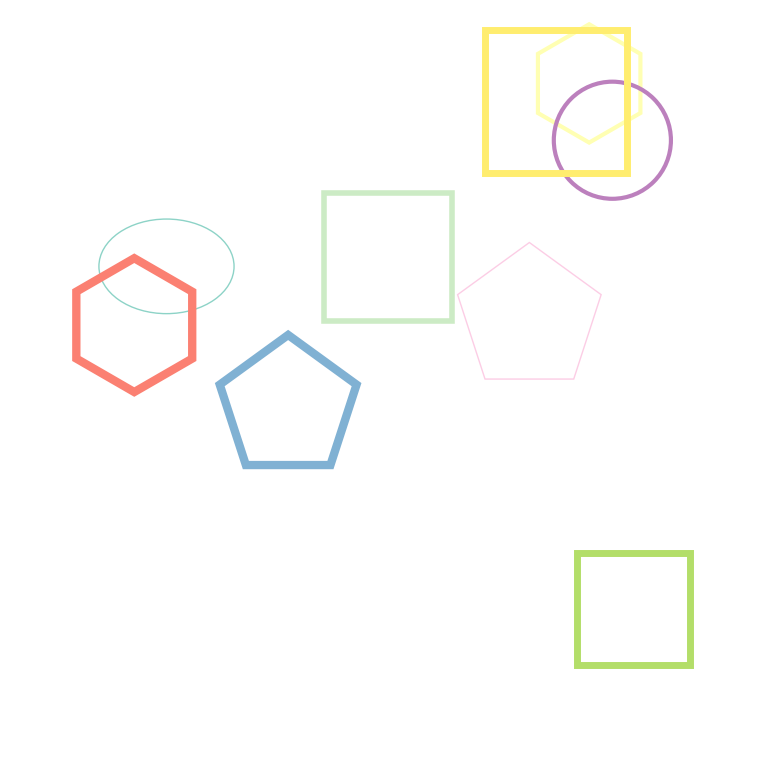[{"shape": "oval", "thickness": 0.5, "radius": 0.44, "center": [0.216, 0.654]}, {"shape": "hexagon", "thickness": 1.5, "radius": 0.38, "center": [0.765, 0.892]}, {"shape": "hexagon", "thickness": 3, "radius": 0.43, "center": [0.174, 0.578]}, {"shape": "pentagon", "thickness": 3, "radius": 0.47, "center": [0.374, 0.472]}, {"shape": "square", "thickness": 2.5, "radius": 0.37, "center": [0.823, 0.209]}, {"shape": "pentagon", "thickness": 0.5, "radius": 0.49, "center": [0.687, 0.587]}, {"shape": "circle", "thickness": 1.5, "radius": 0.38, "center": [0.795, 0.818]}, {"shape": "square", "thickness": 2, "radius": 0.42, "center": [0.504, 0.666]}, {"shape": "square", "thickness": 2.5, "radius": 0.46, "center": [0.722, 0.868]}]